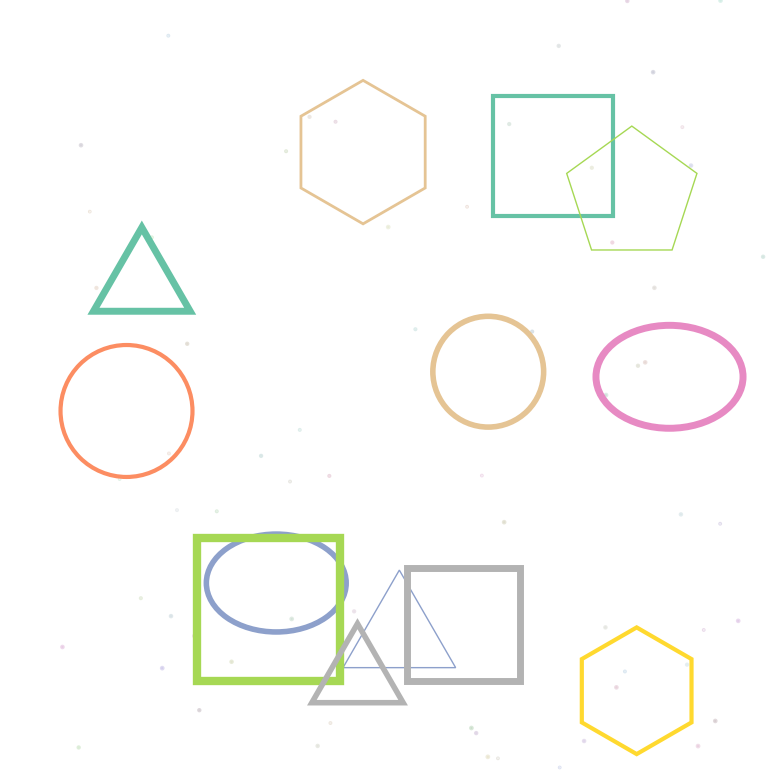[{"shape": "triangle", "thickness": 2.5, "radius": 0.36, "center": [0.184, 0.632]}, {"shape": "square", "thickness": 1.5, "radius": 0.39, "center": [0.718, 0.798]}, {"shape": "circle", "thickness": 1.5, "radius": 0.43, "center": [0.164, 0.466]}, {"shape": "triangle", "thickness": 0.5, "radius": 0.42, "center": [0.519, 0.175]}, {"shape": "oval", "thickness": 2, "radius": 0.45, "center": [0.359, 0.243]}, {"shape": "oval", "thickness": 2.5, "radius": 0.48, "center": [0.869, 0.511]}, {"shape": "square", "thickness": 3, "radius": 0.46, "center": [0.348, 0.208]}, {"shape": "pentagon", "thickness": 0.5, "radius": 0.44, "center": [0.821, 0.747]}, {"shape": "hexagon", "thickness": 1.5, "radius": 0.41, "center": [0.827, 0.103]}, {"shape": "hexagon", "thickness": 1, "radius": 0.47, "center": [0.472, 0.802]}, {"shape": "circle", "thickness": 2, "radius": 0.36, "center": [0.634, 0.517]}, {"shape": "triangle", "thickness": 2, "radius": 0.34, "center": [0.464, 0.122]}, {"shape": "square", "thickness": 2.5, "radius": 0.37, "center": [0.602, 0.189]}]